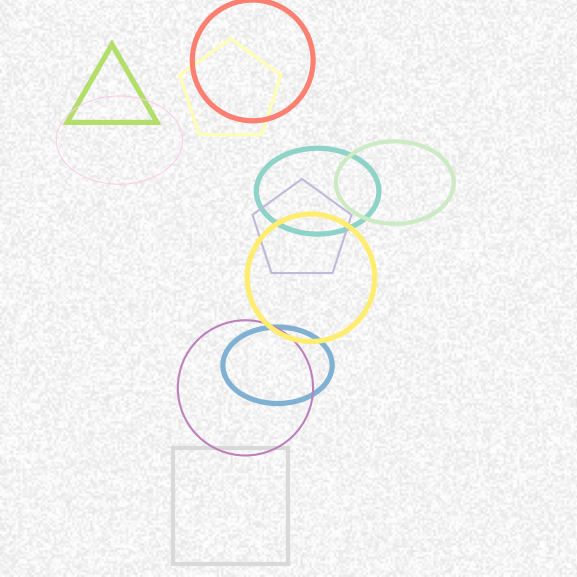[{"shape": "oval", "thickness": 2.5, "radius": 0.53, "center": [0.55, 0.668]}, {"shape": "pentagon", "thickness": 1.5, "radius": 0.46, "center": [0.399, 0.84]}, {"shape": "pentagon", "thickness": 1, "radius": 0.45, "center": [0.523, 0.599]}, {"shape": "circle", "thickness": 2.5, "radius": 0.52, "center": [0.438, 0.895]}, {"shape": "oval", "thickness": 2.5, "radius": 0.47, "center": [0.481, 0.367]}, {"shape": "triangle", "thickness": 2.5, "radius": 0.45, "center": [0.194, 0.832]}, {"shape": "oval", "thickness": 0.5, "radius": 0.55, "center": [0.207, 0.756]}, {"shape": "square", "thickness": 2, "radius": 0.5, "center": [0.399, 0.123]}, {"shape": "circle", "thickness": 1, "radius": 0.59, "center": [0.425, 0.327]}, {"shape": "oval", "thickness": 2, "radius": 0.51, "center": [0.684, 0.683]}, {"shape": "circle", "thickness": 2.5, "radius": 0.55, "center": [0.538, 0.518]}]